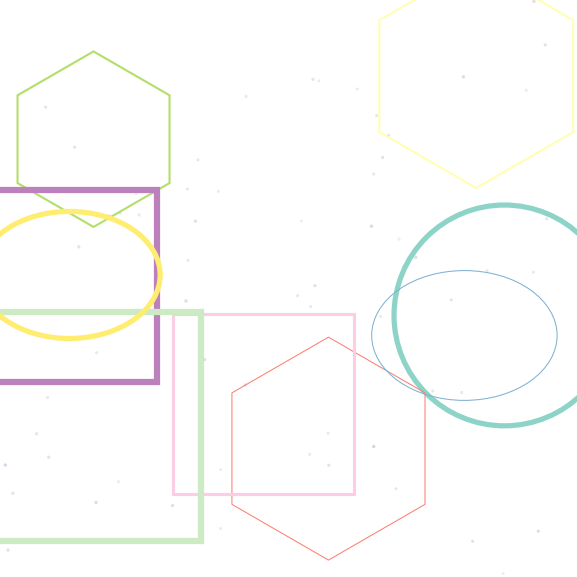[{"shape": "circle", "thickness": 2.5, "radius": 0.96, "center": [0.873, 0.453]}, {"shape": "hexagon", "thickness": 1, "radius": 0.97, "center": [0.825, 0.867]}, {"shape": "hexagon", "thickness": 0.5, "radius": 0.97, "center": [0.569, 0.222]}, {"shape": "oval", "thickness": 0.5, "radius": 0.8, "center": [0.804, 0.418]}, {"shape": "hexagon", "thickness": 1, "radius": 0.76, "center": [0.162, 0.758]}, {"shape": "square", "thickness": 1.5, "radius": 0.78, "center": [0.457, 0.3]}, {"shape": "square", "thickness": 3, "radius": 0.83, "center": [0.105, 0.505]}, {"shape": "square", "thickness": 3, "radius": 0.99, "center": [0.149, 0.26]}, {"shape": "oval", "thickness": 2.5, "radius": 0.79, "center": [0.12, 0.523]}]